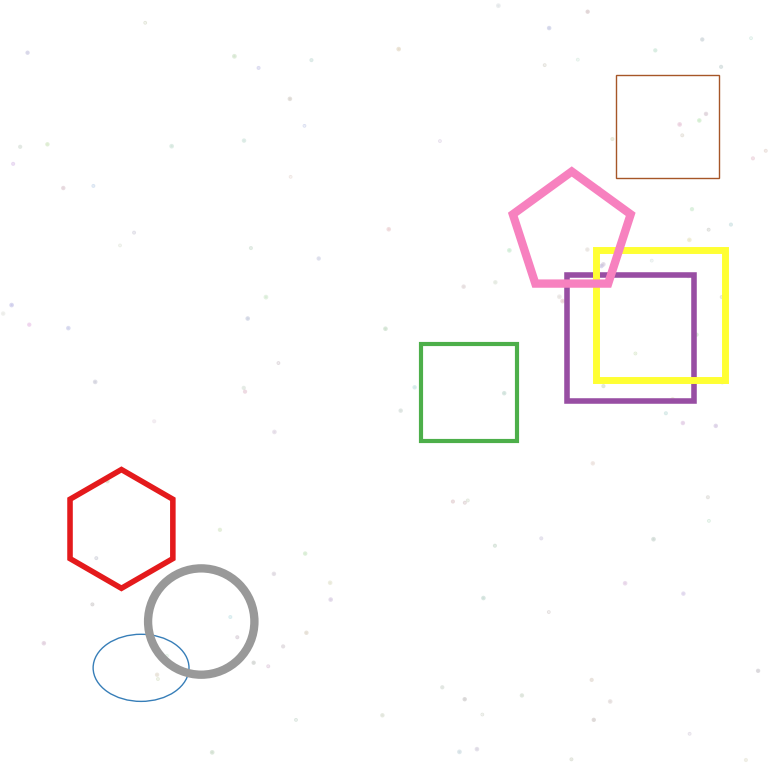[{"shape": "hexagon", "thickness": 2, "radius": 0.39, "center": [0.158, 0.313]}, {"shape": "oval", "thickness": 0.5, "radius": 0.31, "center": [0.183, 0.133]}, {"shape": "square", "thickness": 1.5, "radius": 0.31, "center": [0.609, 0.49]}, {"shape": "square", "thickness": 2, "radius": 0.41, "center": [0.819, 0.561]}, {"shape": "square", "thickness": 2.5, "radius": 0.42, "center": [0.858, 0.591]}, {"shape": "square", "thickness": 0.5, "radius": 0.33, "center": [0.867, 0.836]}, {"shape": "pentagon", "thickness": 3, "radius": 0.4, "center": [0.743, 0.697]}, {"shape": "circle", "thickness": 3, "radius": 0.35, "center": [0.261, 0.193]}]